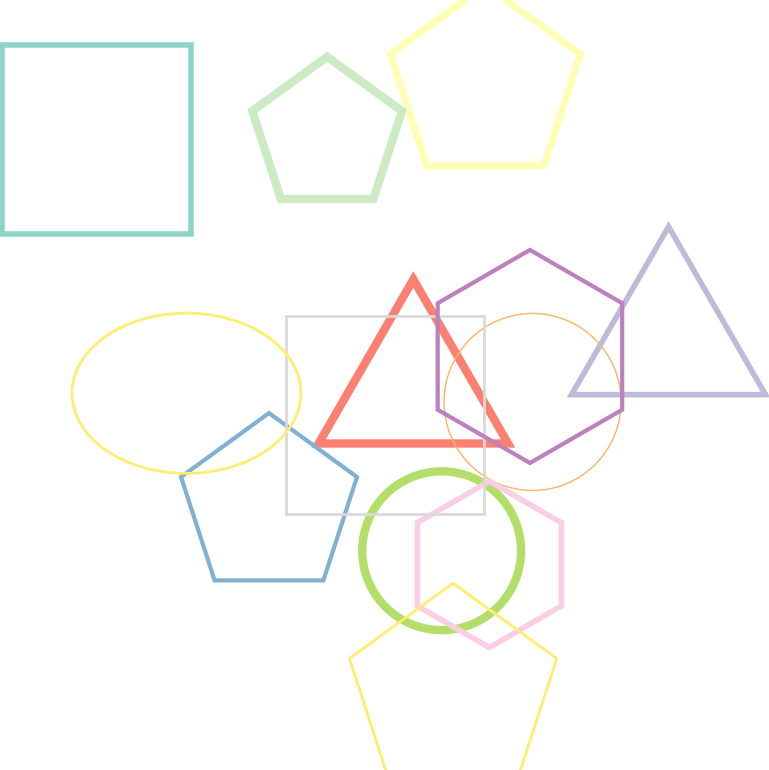[{"shape": "square", "thickness": 2, "radius": 0.61, "center": [0.126, 0.819]}, {"shape": "pentagon", "thickness": 2.5, "radius": 0.65, "center": [0.63, 0.89]}, {"shape": "triangle", "thickness": 2, "radius": 0.73, "center": [0.868, 0.56]}, {"shape": "triangle", "thickness": 3, "radius": 0.71, "center": [0.537, 0.495]}, {"shape": "pentagon", "thickness": 1.5, "radius": 0.6, "center": [0.349, 0.343]}, {"shape": "circle", "thickness": 0.5, "radius": 0.57, "center": [0.692, 0.478]}, {"shape": "circle", "thickness": 3, "radius": 0.52, "center": [0.574, 0.285]}, {"shape": "hexagon", "thickness": 2, "radius": 0.54, "center": [0.636, 0.267]}, {"shape": "square", "thickness": 1, "radius": 0.64, "center": [0.5, 0.461]}, {"shape": "hexagon", "thickness": 1.5, "radius": 0.69, "center": [0.688, 0.537]}, {"shape": "pentagon", "thickness": 3, "radius": 0.51, "center": [0.425, 0.824]}, {"shape": "oval", "thickness": 1, "radius": 0.74, "center": [0.242, 0.489]}, {"shape": "pentagon", "thickness": 1, "radius": 0.71, "center": [0.588, 0.101]}]